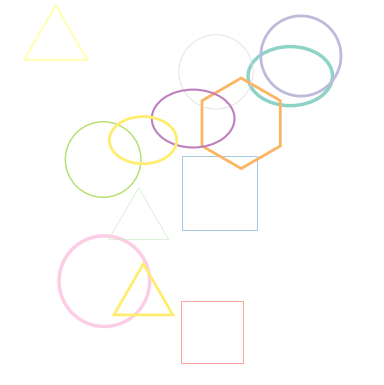[{"shape": "oval", "thickness": 2.5, "radius": 0.55, "center": [0.754, 0.802]}, {"shape": "triangle", "thickness": 1.5, "radius": 0.47, "center": [0.145, 0.892]}, {"shape": "circle", "thickness": 2, "radius": 0.52, "center": [0.782, 0.855]}, {"shape": "square", "thickness": 0.5, "radius": 0.41, "center": [0.55, 0.137]}, {"shape": "square", "thickness": 0.5, "radius": 0.48, "center": [0.57, 0.499]}, {"shape": "hexagon", "thickness": 2, "radius": 0.59, "center": [0.626, 0.68]}, {"shape": "circle", "thickness": 1, "radius": 0.49, "center": [0.268, 0.586]}, {"shape": "circle", "thickness": 2.5, "radius": 0.59, "center": [0.271, 0.27]}, {"shape": "circle", "thickness": 0.5, "radius": 0.48, "center": [0.561, 0.813]}, {"shape": "oval", "thickness": 1.5, "radius": 0.54, "center": [0.502, 0.692]}, {"shape": "triangle", "thickness": 0.5, "radius": 0.45, "center": [0.36, 0.422]}, {"shape": "triangle", "thickness": 2, "radius": 0.44, "center": [0.372, 0.226]}, {"shape": "oval", "thickness": 2, "radius": 0.44, "center": [0.372, 0.636]}]